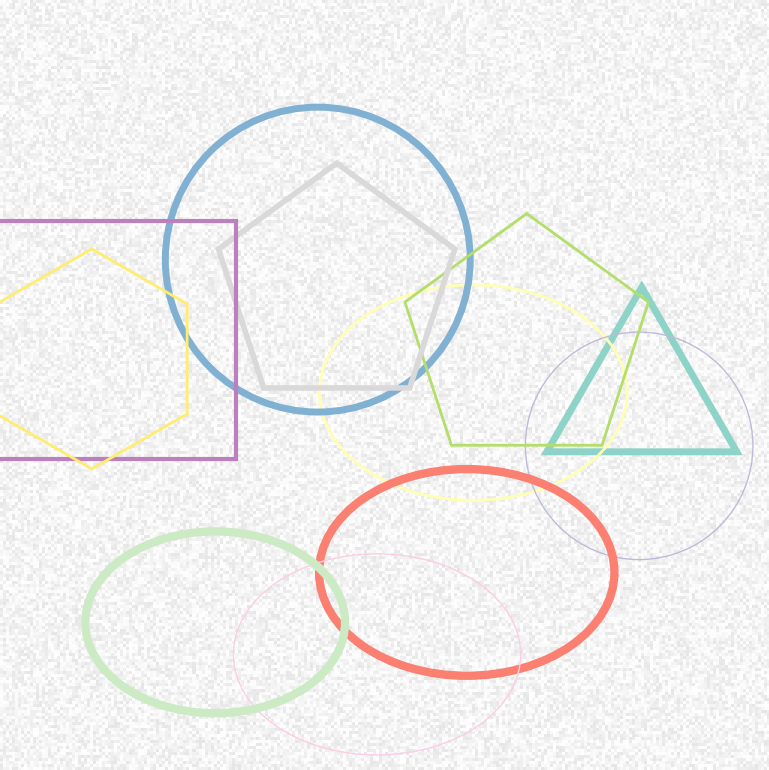[{"shape": "triangle", "thickness": 2.5, "radius": 0.71, "center": [0.833, 0.484]}, {"shape": "oval", "thickness": 1, "radius": 1.0, "center": [0.615, 0.49]}, {"shape": "circle", "thickness": 0.5, "radius": 0.74, "center": [0.83, 0.421]}, {"shape": "oval", "thickness": 3, "radius": 0.96, "center": [0.606, 0.257]}, {"shape": "circle", "thickness": 2.5, "radius": 0.99, "center": [0.413, 0.663]}, {"shape": "pentagon", "thickness": 1, "radius": 0.83, "center": [0.684, 0.556]}, {"shape": "oval", "thickness": 0.5, "radius": 0.93, "center": [0.49, 0.15]}, {"shape": "pentagon", "thickness": 2, "radius": 0.81, "center": [0.437, 0.627]}, {"shape": "square", "thickness": 1.5, "radius": 0.77, "center": [0.152, 0.558]}, {"shape": "oval", "thickness": 3, "radius": 0.84, "center": [0.279, 0.192]}, {"shape": "hexagon", "thickness": 1, "radius": 0.71, "center": [0.119, 0.534]}]